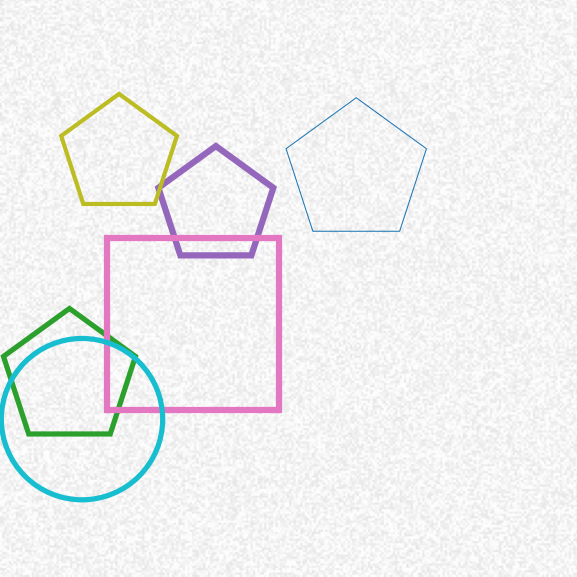[{"shape": "pentagon", "thickness": 0.5, "radius": 0.64, "center": [0.617, 0.702]}, {"shape": "pentagon", "thickness": 2.5, "radius": 0.6, "center": [0.12, 0.345]}, {"shape": "pentagon", "thickness": 3, "radius": 0.52, "center": [0.374, 0.642]}, {"shape": "square", "thickness": 3, "radius": 0.74, "center": [0.334, 0.438]}, {"shape": "pentagon", "thickness": 2, "radius": 0.53, "center": [0.206, 0.731]}, {"shape": "circle", "thickness": 2.5, "radius": 0.7, "center": [0.142, 0.273]}]